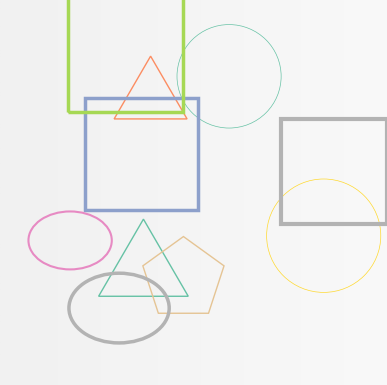[{"shape": "triangle", "thickness": 1, "radius": 0.67, "center": [0.37, 0.297]}, {"shape": "circle", "thickness": 0.5, "radius": 0.67, "center": [0.591, 0.802]}, {"shape": "triangle", "thickness": 1, "radius": 0.54, "center": [0.389, 0.745]}, {"shape": "square", "thickness": 2.5, "radius": 0.73, "center": [0.365, 0.6]}, {"shape": "oval", "thickness": 1.5, "radius": 0.54, "center": [0.181, 0.376]}, {"shape": "square", "thickness": 2.5, "radius": 0.74, "center": [0.323, 0.859]}, {"shape": "circle", "thickness": 0.5, "radius": 0.74, "center": [0.835, 0.388]}, {"shape": "pentagon", "thickness": 1, "radius": 0.55, "center": [0.473, 0.275]}, {"shape": "oval", "thickness": 2.5, "radius": 0.65, "center": [0.307, 0.2]}, {"shape": "square", "thickness": 3, "radius": 0.69, "center": [0.861, 0.555]}]